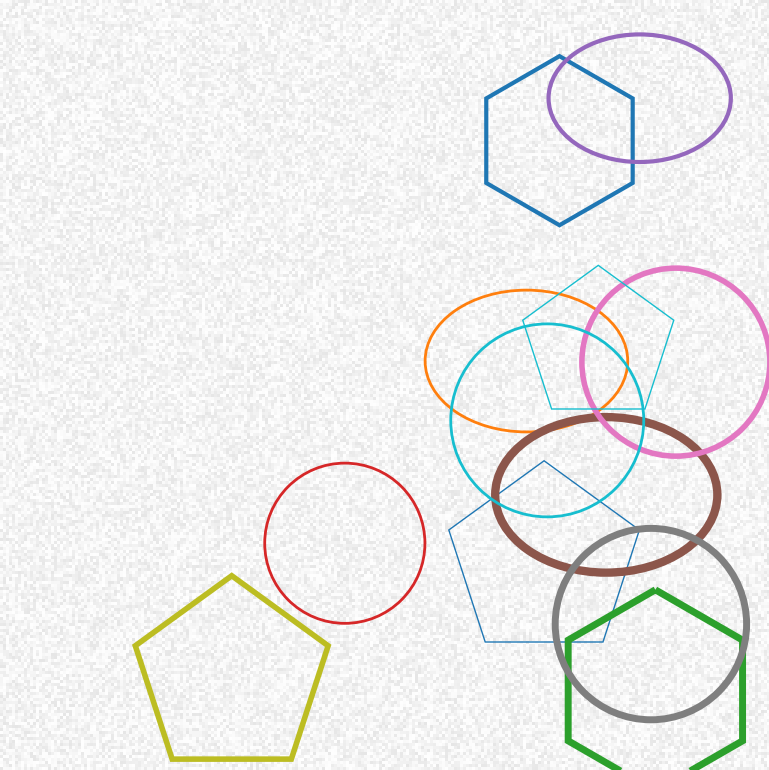[{"shape": "hexagon", "thickness": 1.5, "radius": 0.55, "center": [0.727, 0.817]}, {"shape": "pentagon", "thickness": 0.5, "radius": 0.65, "center": [0.707, 0.271]}, {"shape": "oval", "thickness": 1, "radius": 0.66, "center": [0.684, 0.531]}, {"shape": "hexagon", "thickness": 2.5, "radius": 0.65, "center": [0.851, 0.103]}, {"shape": "circle", "thickness": 1, "radius": 0.52, "center": [0.448, 0.294]}, {"shape": "oval", "thickness": 1.5, "radius": 0.59, "center": [0.831, 0.872]}, {"shape": "oval", "thickness": 3, "radius": 0.72, "center": [0.787, 0.357]}, {"shape": "circle", "thickness": 2, "radius": 0.61, "center": [0.878, 0.53]}, {"shape": "circle", "thickness": 2.5, "radius": 0.62, "center": [0.845, 0.19]}, {"shape": "pentagon", "thickness": 2, "radius": 0.66, "center": [0.301, 0.121]}, {"shape": "pentagon", "thickness": 0.5, "radius": 0.52, "center": [0.777, 0.552]}, {"shape": "circle", "thickness": 1, "radius": 0.63, "center": [0.711, 0.454]}]